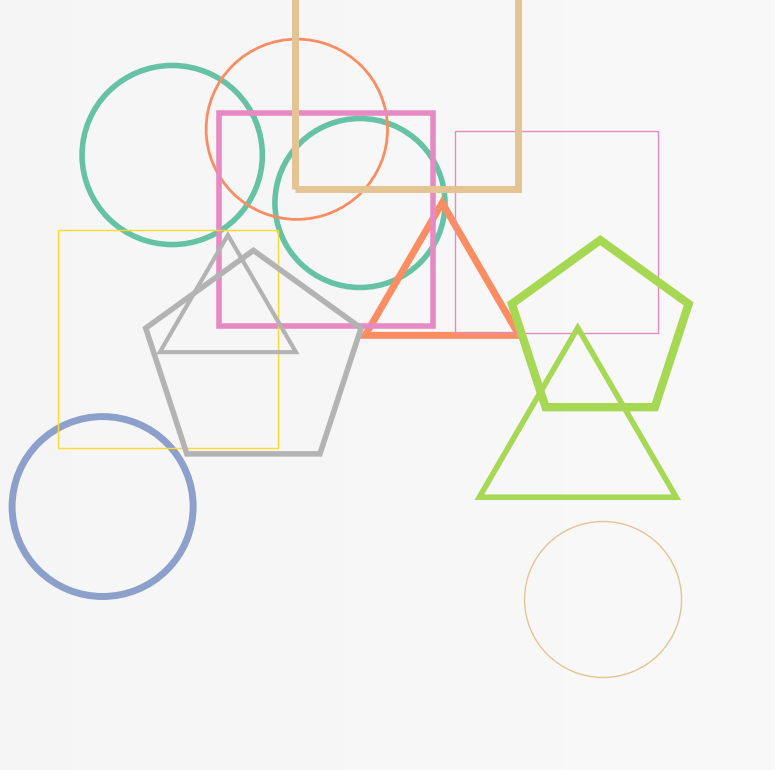[{"shape": "circle", "thickness": 2, "radius": 0.55, "center": [0.464, 0.736]}, {"shape": "circle", "thickness": 2, "radius": 0.58, "center": [0.222, 0.799]}, {"shape": "triangle", "thickness": 2.5, "radius": 0.57, "center": [0.571, 0.622]}, {"shape": "circle", "thickness": 1, "radius": 0.59, "center": [0.383, 0.832]}, {"shape": "circle", "thickness": 2.5, "radius": 0.58, "center": [0.132, 0.342]}, {"shape": "square", "thickness": 0.5, "radius": 0.66, "center": [0.718, 0.698]}, {"shape": "square", "thickness": 2, "radius": 0.69, "center": [0.421, 0.715]}, {"shape": "pentagon", "thickness": 3, "radius": 0.6, "center": [0.774, 0.568]}, {"shape": "triangle", "thickness": 2, "radius": 0.73, "center": [0.746, 0.428]}, {"shape": "square", "thickness": 0.5, "radius": 0.71, "center": [0.217, 0.56]}, {"shape": "circle", "thickness": 0.5, "radius": 0.51, "center": [0.778, 0.221]}, {"shape": "square", "thickness": 2.5, "radius": 0.72, "center": [0.525, 0.898]}, {"shape": "pentagon", "thickness": 2, "radius": 0.73, "center": [0.327, 0.529]}, {"shape": "triangle", "thickness": 1.5, "radius": 0.51, "center": [0.294, 0.593]}]